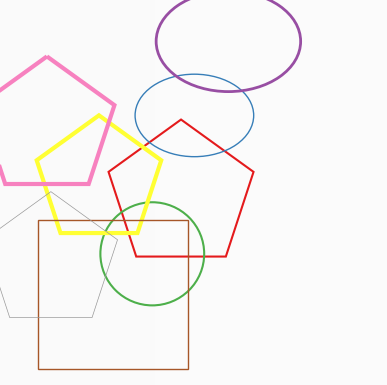[{"shape": "pentagon", "thickness": 1.5, "radius": 0.98, "center": [0.467, 0.493]}, {"shape": "oval", "thickness": 1, "radius": 0.77, "center": [0.502, 0.7]}, {"shape": "circle", "thickness": 1.5, "radius": 0.67, "center": [0.393, 0.341]}, {"shape": "oval", "thickness": 2, "radius": 0.93, "center": [0.589, 0.893]}, {"shape": "pentagon", "thickness": 3, "radius": 0.84, "center": [0.255, 0.531]}, {"shape": "square", "thickness": 1, "radius": 0.97, "center": [0.291, 0.235]}, {"shape": "pentagon", "thickness": 3, "radius": 0.92, "center": [0.121, 0.67]}, {"shape": "pentagon", "thickness": 0.5, "radius": 0.9, "center": [0.131, 0.321]}]